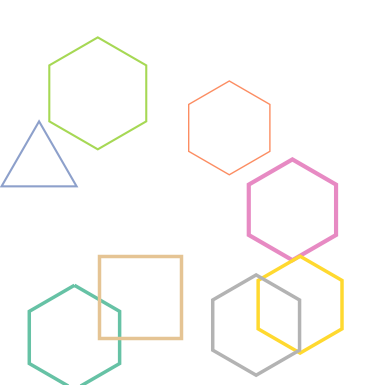[{"shape": "hexagon", "thickness": 2.5, "radius": 0.68, "center": [0.193, 0.124]}, {"shape": "hexagon", "thickness": 1, "radius": 0.61, "center": [0.596, 0.668]}, {"shape": "triangle", "thickness": 1.5, "radius": 0.56, "center": [0.101, 0.572]}, {"shape": "hexagon", "thickness": 3, "radius": 0.65, "center": [0.76, 0.455]}, {"shape": "hexagon", "thickness": 1.5, "radius": 0.73, "center": [0.254, 0.758]}, {"shape": "hexagon", "thickness": 2.5, "radius": 0.63, "center": [0.779, 0.209]}, {"shape": "square", "thickness": 2.5, "radius": 0.53, "center": [0.363, 0.229]}, {"shape": "hexagon", "thickness": 2.5, "radius": 0.65, "center": [0.665, 0.156]}]